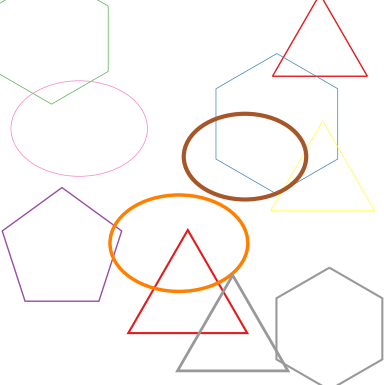[{"shape": "triangle", "thickness": 1.5, "radius": 0.89, "center": [0.488, 0.224]}, {"shape": "triangle", "thickness": 1, "radius": 0.71, "center": [0.831, 0.873]}, {"shape": "hexagon", "thickness": 0.5, "radius": 0.91, "center": [0.719, 0.678]}, {"shape": "hexagon", "thickness": 0.5, "radius": 0.85, "center": [0.134, 0.899]}, {"shape": "pentagon", "thickness": 1, "radius": 0.82, "center": [0.161, 0.35]}, {"shape": "oval", "thickness": 2.5, "radius": 0.89, "center": [0.465, 0.368]}, {"shape": "triangle", "thickness": 0.5, "radius": 0.78, "center": [0.838, 0.53]}, {"shape": "oval", "thickness": 3, "radius": 0.8, "center": [0.636, 0.593]}, {"shape": "oval", "thickness": 0.5, "radius": 0.89, "center": [0.206, 0.666]}, {"shape": "triangle", "thickness": 2, "radius": 0.83, "center": [0.604, 0.119]}, {"shape": "hexagon", "thickness": 1.5, "radius": 0.79, "center": [0.856, 0.146]}]